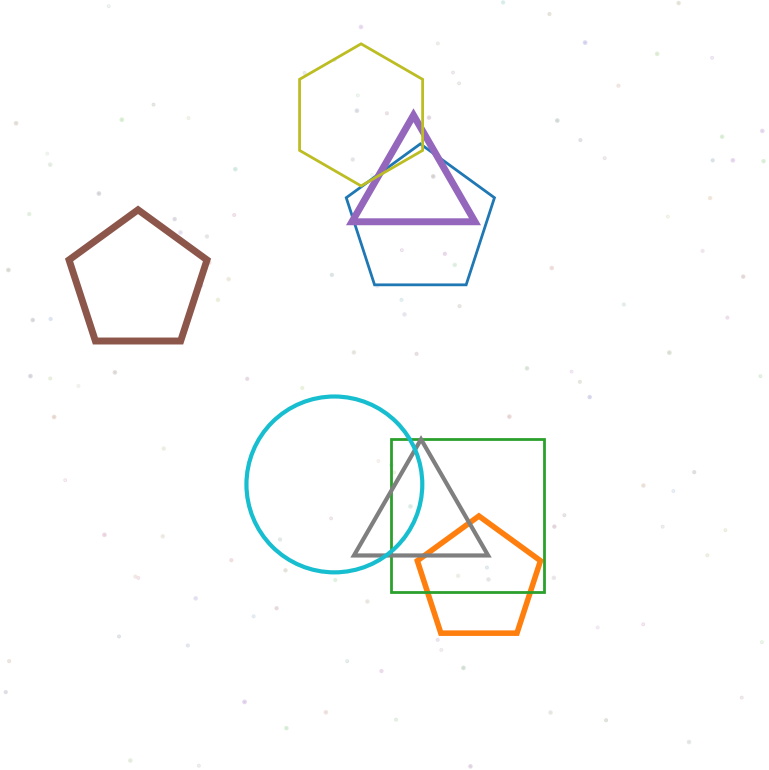[{"shape": "pentagon", "thickness": 1, "radius": 0.51, "center": [0.546, 0.712]}, {"shape": "pentagon", "thickness": 2, "radius": 0.42, "center": [0.622, 0.246]}, {"shape": "square", "thickness": 1, "radius": 0.5, "center": [0.607, 0.331]}, {"shape": "triangle", "thickness": 2.5, "radius": 0.46, "center": [0.537, 0.758]}, {"shape": "pentagon", "thickness": 2.5, "radius": 0.47, "center": [0.179, 0.633]}, {"shape": "triangle", "thickness": 1.5, "radius": 0.5, "center": [0.547, 0.329]}, {"shape": "hexagon", "thickness": 1, "radius": 0.46, "center": [0.469, 0.851]}, {"shape": "circle", "thickness": 1.5, "radius": 0.57, "center": [0.434, 0.371]}]